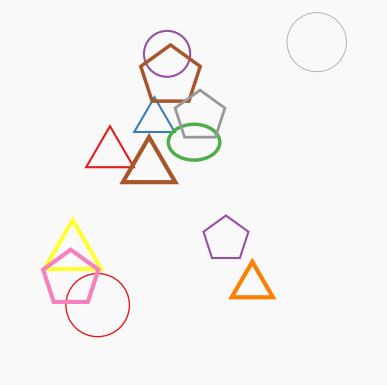[{"shape": "circle", "thickness": 1, "radius": 0.41, "center": [0.252, 0.208]}, {"shape": "triangle", "thickness": 1.5, "radius": 0.36, "center": [0.284, 0.601]}, {"shape": "triangle", "thickness": 1.5, "radius": 0.3, "center": [0.399, 0.687]}, {"shape": "oval", "thickness": 2.5, "radius": 0.33, "center": [0.501, 0.631]}, {"shape": "circle", "thickness": 1.5, "radius": 0.3, "center": [0.431, 0.86]}, {"shape": "pentagon", "thickness": 1.5, "radius": 0.31, "center": [0.583, 0.379]}, {"shape": "triangle", "thickness": 3, "radius": 0.31, "center": [0.651, 0.259]}, {"shape": "triangle", "thickness": 3, "radius": 0.42, "center": [0.188, 0.344]}, {"shape": "triangle", "thickness": 3, "radius": 0.39, "center": [0.385, 0.566]}, {"shape": "pentagon", "thickness": 2.5, "radius": 0.4, "center": [0.44, 0.803]}, {"shape": "pentagon", "thickness": 3, "radius": 0.37, "center": [0.183, 0.276]}, {"shape": "circle", "thickness": 0.5, "radius": 0.38, "center": [0.817, 0.89]}, {"shape": "pentagon", "thickness": 2, "radius": 0.34, "center": [0.516, 0.698]}]